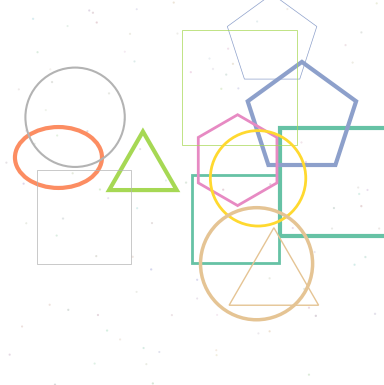[{"shape": "square", "thickness": 2, "radius": 0.57, "center": [0.612, 0.432]}, {"shape": "square", "thickness": 3, "radius": 0.7, "center": [0.868, 0.527]}, {"shape": "oval", "thickness": 3, "radius": 0.57, "center": [0.152, 0.591]}, {"shape": "pentagon", "thickness": 3, "radius": 0.74, "center": [0.784, 0.691]}, {"shape": "pentagon", "thickness": 0.5, "radius": 0.61, "center": [0.707, 0.893]}, {"shape": "hexagon", "thickness": 2, "radius": 0.59, "center": [0.617, 0.584]}, {"shape": "triangle", "thickness": 3, "radius": 0.51, "center": [0.371, 0.557]}, {"shape": "square", "thickness": 0.5, "radius": 0.75, "center": [0.622, 0.773]}, {"shape": "circle", "thickness": 2, "radius": 0.62, "center": [0.67, 0.537]}, {"shape": "circle", "thickness": 2.5, "radius": 0.73, "center": [0.666, 0.315]}, {"shape": "triangle", "thickness": 1, "radius": 0.67, "center": [0.711, 0.274]}, {"shape": "circle", "thickness": 1.5, "radius": 0.65, "center": [0.195, 0.695]}, {"shape": "square", "thickness": 0.5, "radius": 0.61, "center": [0.218, 0.436]}]